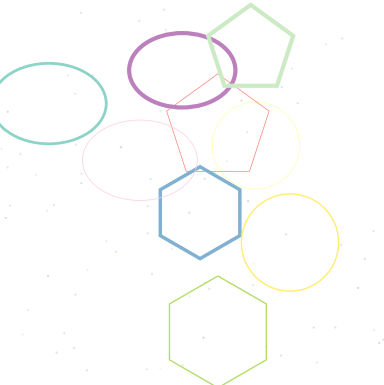[{"shape": "oval", "thickness": 2, "radius": 0.75, "center": [0.127, 0.731]}, {"shape": "circle", "thickness": 0.5, "radius": 0.57, "center": [0.665, 0.622]}, {"shape": "pentagon", "thickness": 0.5, "radius": 0.7, "center": [0.566, 0.668]}, {"shape": "hexagon", "thickness": 2.5, "radius": 0.6, "center": [0.52, 0.448]}, {"shape": "hexagon", "thickness": 1, "radius": 0.73, "center": [0.566, 0.138]}, {"shape": "oval", "thickness": 0.5, "radius": 0.75, "center": [0.363, 0.584]}, {"shape": "oval", "thickness": 3, "radius": 0.69, "center": [0.473, 0.817]}, {"shape": "pentagon", "thickness": 3, "radius": 0.58, "center": [0.651, 0.871]}, {"shape": "circle", "thickness": 1, "radius": 0.63, "center": [0.753, 0.37]}]